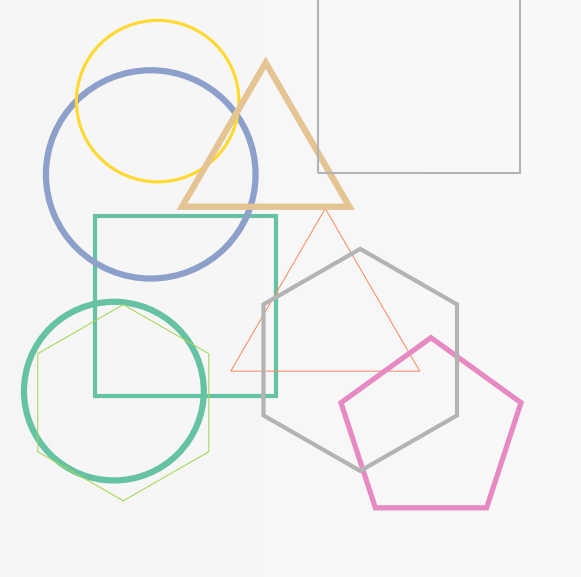[{"shape": "circle", "thickness": 3, "radius": 0.77, "center": [0.196, 0.322]}, {"shape": "square", "thickness": 2, "radius": 0.78, "center": [0.319, 0.469]}, {"shape": "triangle", "thickness": 0.5, "radius": 0.94, "center": [0.56, 0.45]}, {"shape": "circle", "thickness": 3, "radius": 0.9, "center": [0.259, 0.697]}, {"shape": "pentagon", "thickness": 2.5, "radius": 0.81, "center": [0.741, 0.252]}, {"shape": "hexagon", "thickness": 0.5, "radius": 0.85, "center": [0.212, 0.302]}, {"shape": "circle", "thickness": 1.5, "radius": 0.7, "center": [0.271, 0.824]}, {"shape": "triangle", "thickness": 3, "radius": 0.83, "center": [0.457, 0.724]}, {"shape": "hexagon", "thickness": 2, "radius": 0.96, "center": [0.62, 0.376]}, {"shape": "square", "thickness": 1, "radius": 0.87, "center": [0.721, 0.873]}]